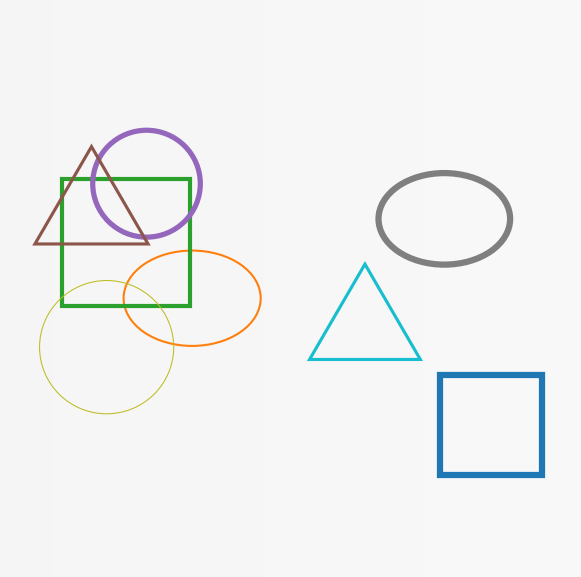[{"shape": "square", "thickness": 3, "radius": 0.44, "center": [0.845, 0.263]}, {"shape": "oval", "thickness": 1, "radius": 0.59, "center": [0.331, 0.483]}, {"shape": "square", "thickness": 2, "radius": 0.55, "center": [0.216, 0.58]}, {"shape": "circle", "thickness": 2.5, "radius": 0.46, "center": [0.252, 0.681]}, {"shape": "triangle", "thickness": 1.5, "radius": 0.56, "center": [0.157, 0.633]}, {"shape": "oval", "thickness": 3, "radius": 0.57, "center": [0.764, 0.62]}, {"shape": "circle", "thickness": 0.5, "radius": 0.58, "center": [0.183, 0.398]}, {"shape": "triangle", "thickness": 1.5, "radius": 0.55, "center": [0.628, 0.432]}]